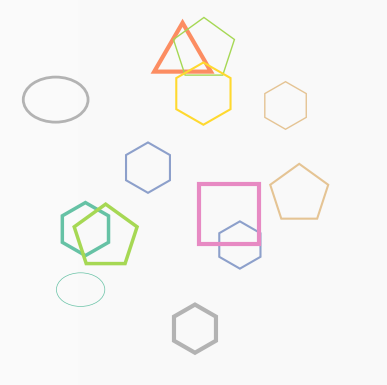[{"shape": "hexagon", "thickness": 2.5, "radius": 0.34, "center": [0.22, 0.405]}, {"shape": "oval", "thickness": 0.5, "radius": 0.31, "center": [0.208, 0.248]}, {"shape": "triangle", "thickness": 3, "radius": 0.42, "center": [0.471, 0.856]}, {"shape": "hexagon", "thickness": 1.5, "radius": 0.31, "center": [0.619, 0.364]}, {"shape": "hexagon", "thickness": 1.5, "radius": 0.33, "center": [0.382, 0.565]}, {"shape": "square", "thickness": 3, "radius": 0.39, "center": [0.591, 0.445]}, {"shape": "pentagon", "thickness": 2.5, "radius": 0.43, "center": [0.273, 0.384]}, {"shape": "pentagon", "thickness": 1, "radius": 0.41, "center": [0.526, 0.872]}, {"shape": "hexagon", "thickness": 1.5, "radius": 0.4, "center": [0.525, 0.757]}, {"shape": "pentagon", "thickness": 1.5, "radius": 0.39, "center": [0.772, 0.496]}, {"shape": "hexagon", "thickness": 1, "radius": 0.31, "center": [0.737, 0.726]}, {"shape": "oval", "thickness": 2, "radius": 0.42, "center": [0.144, 0.741]}, {"shape": "hexagon", "thickness": 3, "radius": 0.31, "center": [0.503, 0.146]}]